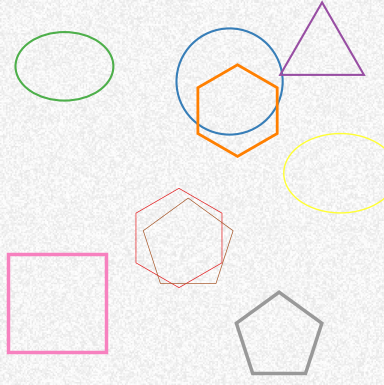[{"shape": "hexagon", "thickness": 0.5, "radius": 0.64, "center": [0.465, 0.382]}, {"shape": "circle", "thickness": 1.5, "radius": 0.69, "center": [0.596, 0.788]}, {"shape": "oval", "thickness": 1.5, "radius": 0.64, "center": [0.167, 0.828]}, {"shape": "triangle", "thickness": 1.5, "radius": 0.63, "center": [0.837, 0.868]}, {"shape": "hexagon", "thickness": 2, "radius": 0.59, "center": [0.617, 0.713]}, {"shape": "oval", "thickness": 1, "radius": 0.74, "center": [0.884, 0.55]}, {"shape": "pentagon", "thickness": 0.5, "radius": 0.61, "center": [0.489, 0.363]}, {"shape": "square", "thickness": 2.5, "radius": 0.64, "center": [0.149, 0.212]}, {"shape": "pentagon", "thickness": 2.5, "radius": 0.58, "center": [0.725, 0.124]}]